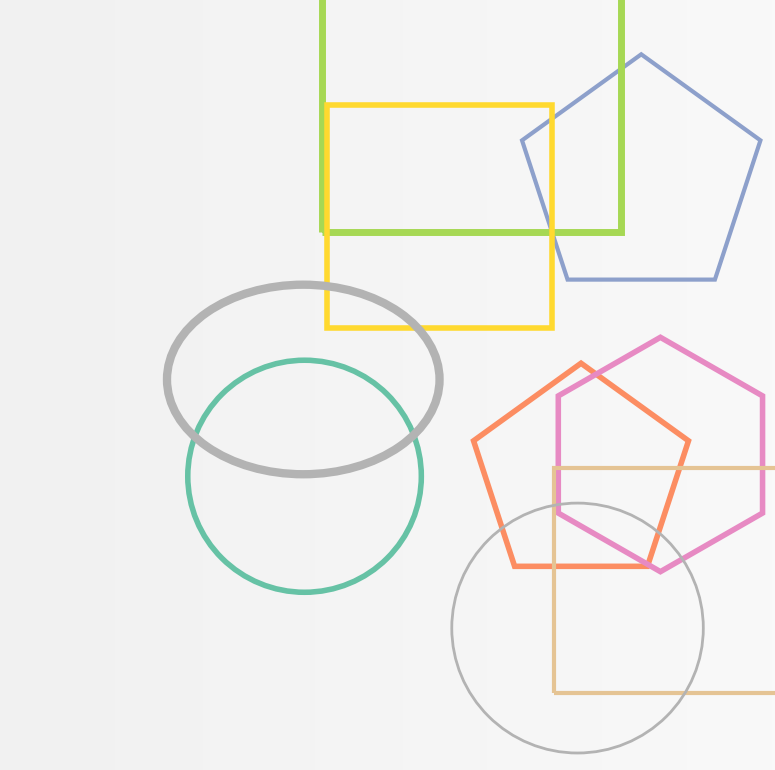[{"shape": "circle", "thickness": 2, "radius": 0.75, "center": [0.393, 0.381]}, {"shape": "pentagon", "thickness": 2, "radius": 0.73, "center": [0.75, 0.382]}, {"shape": "pentagon", "thickness": 1.5, "radius": 0.81, "center": [0.827, 0.768]}, {"shape": "hexagon", "thickness": 2, "radius": 0.76, "center": [0.852, 0.41]}, {"shape": "square", "thickness": 2.5, "radius": 0.96, "center": [0.609, 0.891]}, {"shape": "square", "thickness": 2, "radius": 0.72, "center": [0.567, 0.719]}, {"shape": "square", "thickness": 1.5, "radius": 0.73, "center": [0.86, 0.247]}, {"shape": "oval", "thickness": 3, "radius": 0.88, "center": [0.391, 0.507]}, {"shape": "circle", "thickness": 1, "radius": 0.81, "center": [0.745, 0.184]}]